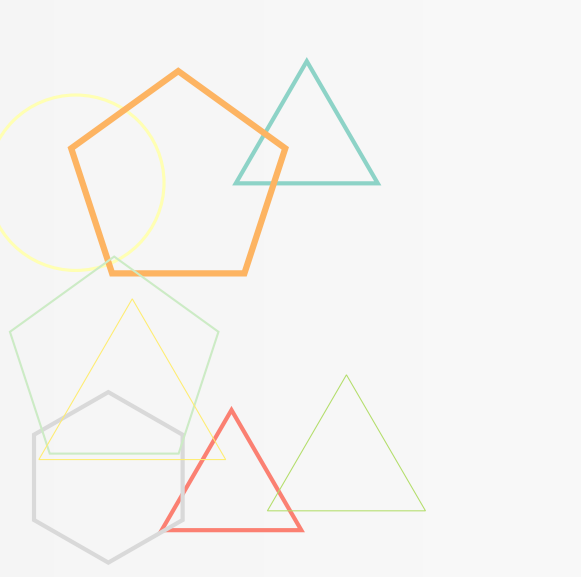[{"shape": "triangle", "thickness": 2, "radius": 0.7, "center": [0.528, 0.752]}, {"shape": "circle", "thickness": 1.5, "radius": 0.76, "center": [0.13, 0.683]}, {"shape": "triangle", "thickness": 2, "radius": 0.69, "center": [0.398, 0.15]}, {"shape": "pentagon", "thickness": 3, "radius": 0.97, "center": [0.307, 0.682]}, {"shape": "triangle", "thickness": 0.5, "radius": 0.79, "center": [0.596, 0.193]}, {"shape": "hexagon", "thickness": 2, "radius": 0.74, "center": [0.186, 0.173]}, {"shape": "pentagon", "thickness": 1, "radius": 0.94, "center": [0.196, 0.366]}, {"shape": "triangle", "thickness": 0.5, "radius": 0.93, "center": [0.228, 0.296]}]